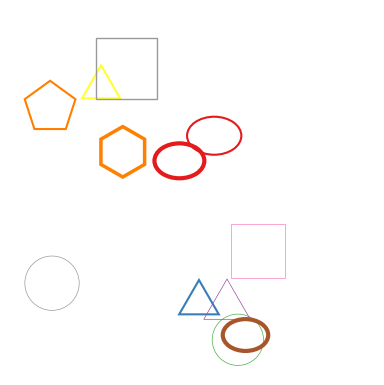[{"shape": "oval", "thickness": 3, "radius": 0.32, "center": [0.466, 0.582]}, {"shape": "oval", "thickness": 1.5, "radius": 0.35, "center": [0.556, 0.647]}, {"shape": "triangle", "thickness": 1.5, "radius": 0.3, "center": [0.517, 0.213]}, {"shape": "circle", "thickness": 0.5, "radius": 0.33, "center": [0.618, 0.117]}, {"shape": "triangle", "thickness": 0.5, "radius": 0.35, "center": [0.59, 0.206]}, {"shape": "pentagon", "thickness": 1.5, "radius": 0.35, "center": [0.13, 0.721]}, {"shape": "hexagon", "thickness": 2.5, "radius": 0.33, "center": [0.319, 0.606]}, {"shape": "triangle", "thickness": 1.5, "radius": 0.29, "center": [0.263, 0.773]}, {"shape": "oval", "thickness": 3, "radius": 0.3, "center": [0.638, 0.13]}, {"shape": "square", "thickness": 0.5, "radius": 0.35, "center": [0.67, 0.348]}, {"shape": "circle", "thickness": 0.5, "radius": 0.35, "center": [0.135, 0.264]}, {"shape": "square", "thickness": 1, "radius": 0.4, "center": [0.328, 0.822]}]